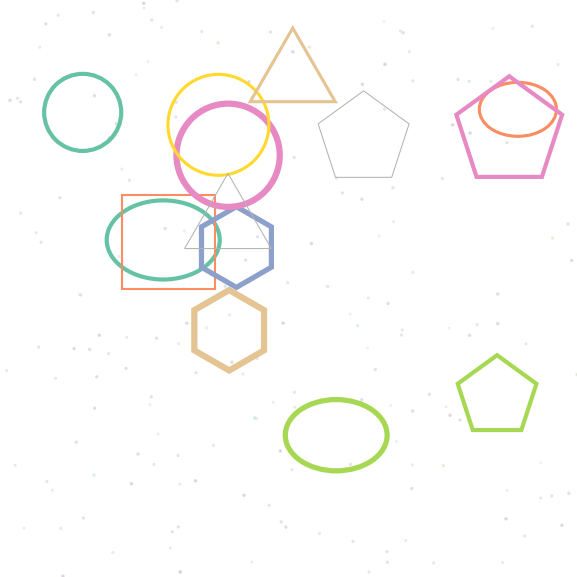[{"shape": "oval", "thickness": 2, "radius": 0.49, "center": [0.283, 0.584]}, {"shape": "circle", "thickness": 2, "radius": 0.33, "center": [0.143, 0.805]}, {"shape": "oval", "thickness": 1.5, "radius": 0.33, "center": [0.897, 0.81]}, {"shape": "square", "thickness": 1, "radius": 0.4, "center": [0.292, 0.58]}, {"shape": "hexagon", "thickness": 2.5, "radius": 0.35, "center": [0.409, 0.571]}, {"shape": "circle", "thickness": 3, "radius": 0.45, "center": [0.395, 0.73]}, {"shape": "pentagon", "thickness": 2, "radius": 0.48, "center": [0.882, 0.771]}, {"shape": "oval", "thickness": 2.5, "radius": 0.44, "center": [0.582, 0.246]}, {"shape": "pentagon", "thickness": 2, "radius": 0.36, "center": [0.861, 0.312]}, {"shape": "circle", "thickness": 1.5, "radius": 0.44, "center": [0.378, 0.783]}, {"shape": "hexagon", "thickness": 3, "radius": 0.35, "center": [0.397, 0.427]}, {"shape": "triangle", "thickness": 1.5, "radius": 0.42, "center": [0.507, 0.866]}, {"shape": "triangle", "thickness": 0.5, "radius": 0.43, "center": [0.395, 0.612]}, {"shape": "pentagon", "thickness": 0.5, "radius": 0.41, "center": [0.63, 0.759]}]